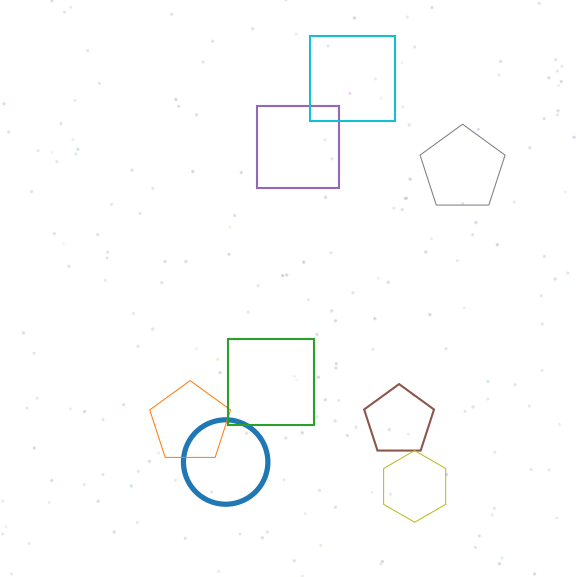[{"shape": "circle", "thickness": 2.5, "radius": 0.37, "center": [0.391, 0.199]}, {"shape": "pentagon", "thickness": 0.5, "radius": 0.37, "center": [0.329, 0.267]}, {"shape": "square", "thickness": 1, "radius": 0.37, "center": [0.469, 0.337]}, {"shape": "square", "thickness": 1, "radius": 0.35, "center": [0.516, 0.745]}, {"shape": "pentagon", "thickness": 1, "radius": 0.32, "center": [0.691, 0.27]}, {"shape": "pentagon", "thickness": 0.5, "radius": 0.39, "center": [0.801, 0.707]}, {"shape": "hexagon", "thickness": 0.5, "radius": 0.31, "center": [0.718, 0.157]}, {"shape": "square", "thickness": 1, "radius": 0.37, "center": [0.61, 0.863]}]